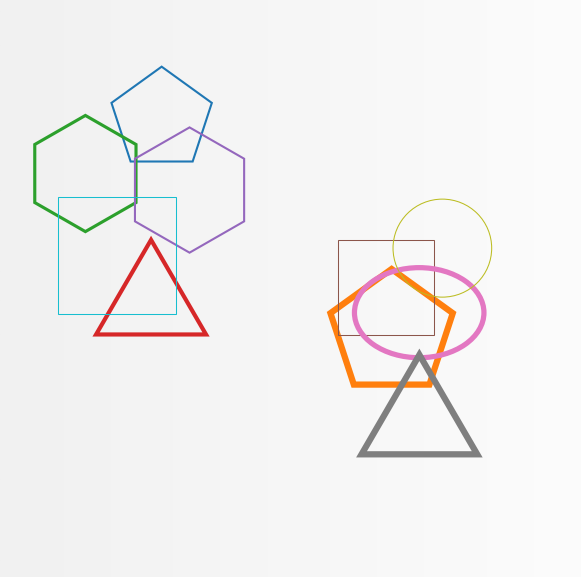[{"shape": "pentagon", "thickness": 1, "radius": 0.45, "center": [0.278, 0.793]}, {"shape": "pentagon", "thickness": 3, "radius": 0.55, "center": [0.674, 0.423]}, {"shape": "hexagon", "thickness": 1.5, "radius": 0.5, "center": [0.147, 0.699]}, {"shape": "triangle", "thickness": 2, "radius": 0.55, "center": [0.26, 0.475]}, {"shape": "hexagon", "thickness": 1, "radius": 0.54, "center": [0.326, 0.67]}, {"shape": "square", "thickness": 0.5, "radius": 0.41, "center": [0.664, 0.501]}, {"shape": "oval", "thickness": 2.5, "radius": 0.56, "center": [0.721, 0.458]}, {"shape": "triangle", "thickness": 3, "radius": 0.57, "center": [0.722, 0.27]}, {"shape": "circle", "thickness": 0.5, "radius": 0.42, "center": [0.761, 0.569]}, {"shape": "square", "thickness": 0.5, "radius": 0.51, "center": [0.202, 0.557]}]